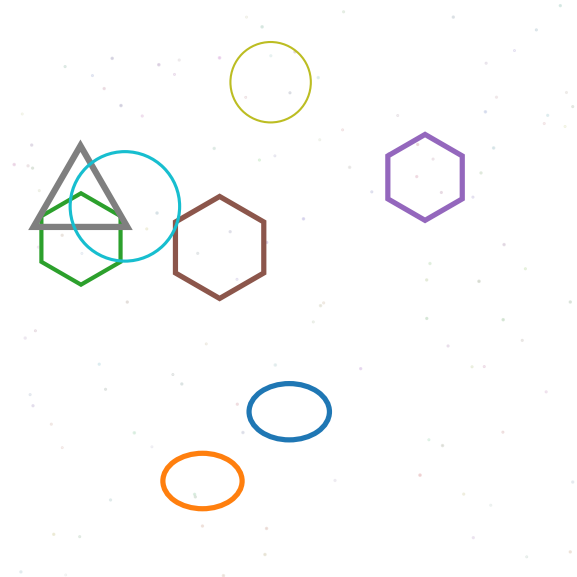[{"shape": "oval", "thickness": 2.5, "radius": 0.35, "center": [0.501, 0.286]}, {"shape": "oval", "thickness": 2.5, "radius": 0.34, "center": [0.351, 0.166]}, {"shape": "hexagon", "thickness": 2, "radius": 0.4, "center": [0.14, 0.585]}, {"shape": "hexagon", "thickness": 2.5, "radius": 0.37, "center": [0.736, 0.692]}, {"shape": "hexagon", "thickness": 2.5, "radius": 0.44, "center": [0.38, 0.571]}, {"shape": "triangle", "thickness": 3, "radius": 0.47, "center": [0.139, 0.653]}, {"shape": "circle", "thickness": 1, "radius": 0.35, "center": [0.469, 0.857]}, {"shape": "circle", "thickness": 1.5, "radius": 0.47, "center": [0.216, 0.642]}]